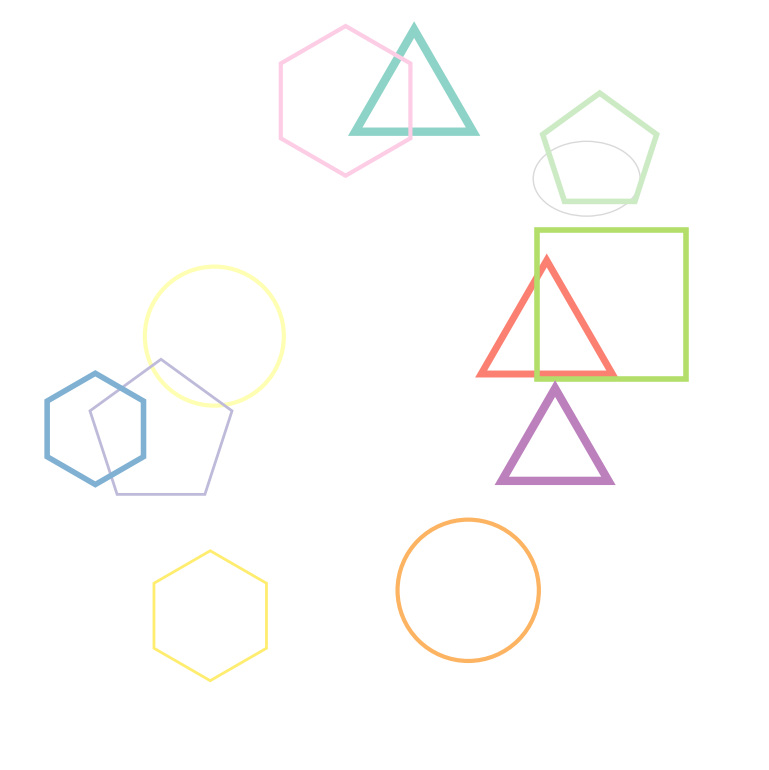[{"shape": "triangle", "thickness": 3, "radius": 0.44, "center": [0.538, 0.873]}, {"shape": "circle", "thickness": 1.5, "radius": 0.45, "center": [0.278, 0.563]}, {"shape": "pentagon", "thickness": 1, "radius": 0.48, "center": [0.209, 0.436]}, {"shape": "triangle", "thickness": 2.5, "radius": 0.49, "center": [0.71, 0.563]}, {"shape": "hexagon", "thickness": 2, "radius": 0.36, "center": [0.124, 0.443]}, {"shape": "circle", "thickness": 1.5, "radius": 0.46, "center": [0.608, 0.233]}, {"shape": "square", "thickness": 2, "radius": 0.48, "center": [0.794, 0.604]}, {"shape": "hexagon", "thickness": 1.5, "radius": 0.49, "center": [0.449, 0.869]}, {"shape": "oval", "thickness": 0.5, "radius": 0.35, "center": [0.762, 0.768]}, {"shape": "triangle", "thickness": 3, "radius": 0.4, "center": [0.721, 0.415]}, {"shape": "pentagon", "thickness": 2, "radius": 0.39, "center": [0.779, 0.801]}, {"shape": "hexagon", "thickness": 1, "radius": 0.42, "center": [0.273, 0.2]}]